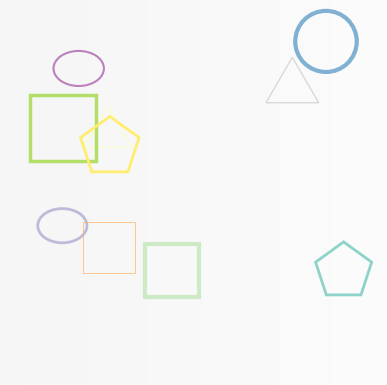[{"shape": "pentagon", "thickness": 2, "radius": 0.38, "center": [0.887, 0.296]}, {"shape": "triangle", "thickness": 0.5, "radius": 0.36, "center": [0.277, 0.654]}, {"shape": "oval", "thickness": 2, "radius": 0.32, "center": [0.161, 0.414]}, {"shape": "circle", "thickness": 3, "radius": 0.4, "center": [0.841, 0.892]}, {"shape": "square", "thickness": 0.5, "radius": 0.33, "center": [0.281, 0.357]}, {"shape": "square", "thickness": 2.5, "radius": 0.43, "center": [0.163, 0.667]}, {"shape": "triangle", "thickness": 1, "radius": 0.39, "center": [0.754, 0.773]}, {"shape": "oval", "thickness": 1.5, "radius": 0.33, "center": [0.203, 0.822]}, {"shape": "square", "thickness": 3, "radius": 0.35, "center": [0.444, 0.297]}, {"shape": "pentagon", "thickness": 2, "radius": 0.4, "center": [0.283, 0.618]}]